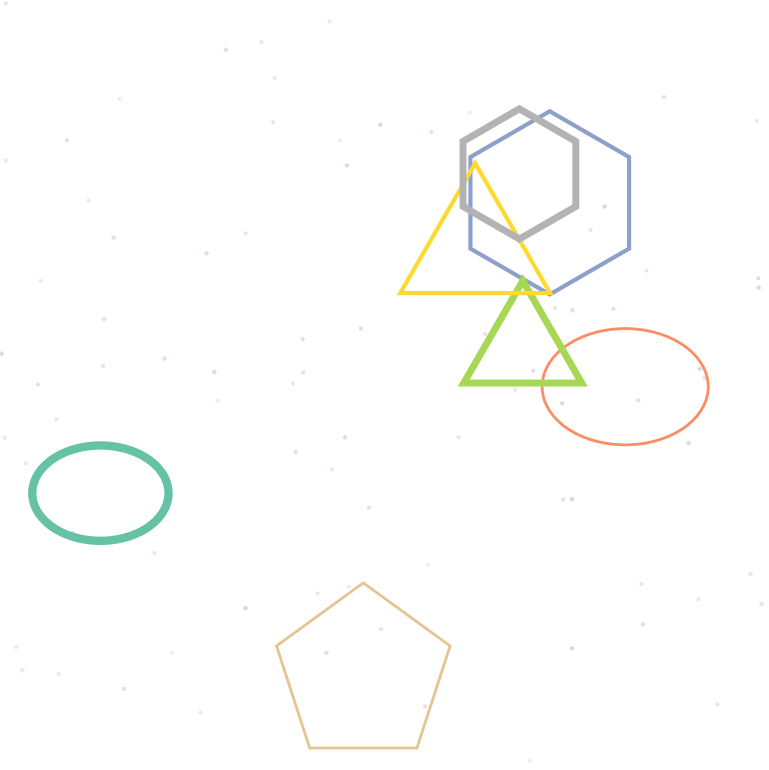[{"shape": "oval", "thickness": 3, "radius": 0.44, "center": [0.13, 0.36]}, {"shape": "oval", "thickness": 1, "radius": 0.54, "center": [0.812, 0.498]}, {"shape": "hexagon", "thickness": 1.5, "radius": 0.59, "center": [0.714, 0.737]}, {"shape": "triangle", "thickness": 2.5, "radius": 0.44, "center": [0.679, 0.547]}, {"shape": "triangle", "thickness": 1.5, "radius": 0.56, "center": [0.617, 0.676]}, {"shape": "pentagon", "thickness": 1, "radius": 0.59, "center": [0.472, 0.124]}, {"shape": "hexagon", "thickness": 2.5, "radius": 0.42, "center": [0.675, 0.774]}]